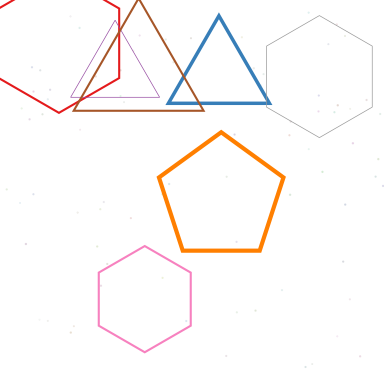[{"shape": "hexagon", "thickness": 1.5, "radius": 0.9, "center": [0.153, 0.888]}, {"shape": "triangle", "thickness": 2.5, "radius": 0.76, "center": [0.569, 0.807]}, {"shape": "triangle", "thickness": 0.5, "radius": 0.67, "center": [0.299, 0.814]}, {"shape": "pentagon", "thickness": 3, "radius": 0.85, "center": [0.575, 0.486]}, {"shape": "triangle", "thickness": 1.5, "radius": 0.97, "center": [0.36, 0.81]}, {"shape": "hexagon", "thickness": 1.5, "radius": 0.69, "center": [0.376, 0.223]}, {"shape": "hexagon", "thickness": 0.5, "radius": 0.79, "center": [0.83, 0.801]}]